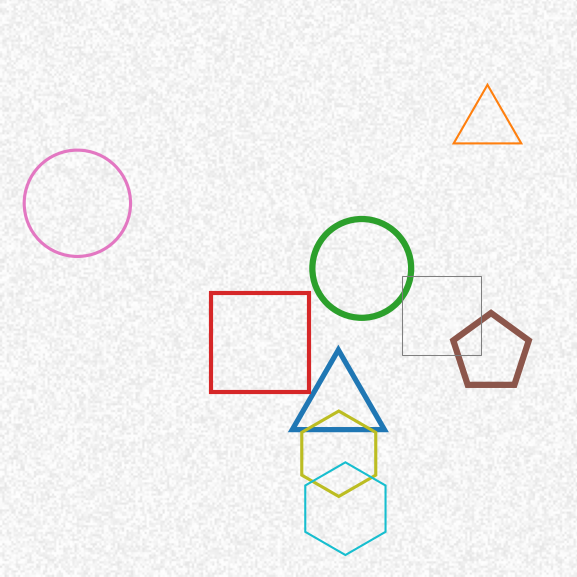[{"shape": "triangle", "thickness": 2.5, "radius": 0.46, "center": [0.586, 0.301]}, {"shape": "triangle", "thickness": 1, "radius": 0.34, "center": [0.844, 0.785]}, {"shape": "circle", "thickness": 3, "radius": 0.43, "center": [0.626, 0.534]}, {"shape": "square", "thickness": 2, "radius": 0.43, "center": [0.45, 0.406]}, {"shape": "pentagon", "thickness": 3, "radius": 0.34, "center": [0.85, 0.388]}, {"shape": "circle", "thickness": 1.5, "radius": 0.46, "center": [0.134, 0.647]}, {"shape": "square", "thickness": 0.5, "radius": 0.34, "center": [0.764, 0.453]}, {"shape": "hexagon", "thickness": 1.5, "radius": 0.37, "center": [0.587, 0.213]}, {"shape": "hexagon", "thickness": 1, "radius": 0.4, "center": [0.598, 0.118]}]